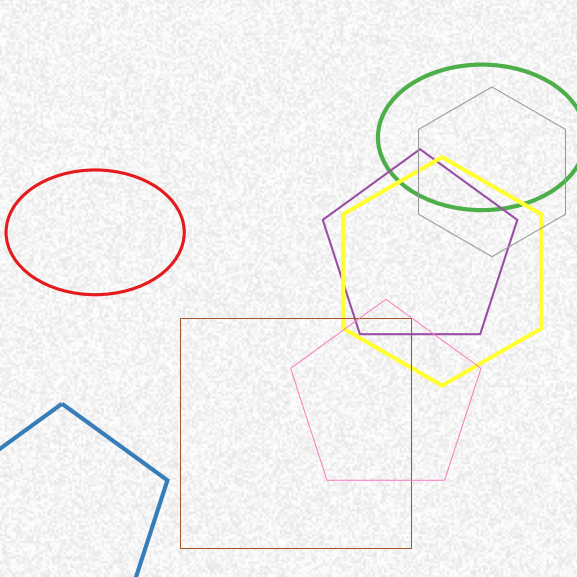[{"shape": "oval", "thickness": 1.5, "radius": 0.77, "center": [0.165, 0.597]}, {"shape": "pentagon", "thickness": 2, "radius": 0.96, "center": [0.107, 0.108]}, {"shape": "oval", "thickness": 2, "radius": 0.9, "center": [0.834, 0.761]}, {"shape": "pentagon", "thickness": 1, "radius": 0.89, "center": [0.727, 0.564]}, {"shape": "hexagon", "thickness": 2, "radius": 0.99, "center": [0.766, 0.529]}, {"shape": "square", "thickness": 0.5, "radius": 1.0, "center": [0.512, 0.249]}, {"shape": "pentagon", "thickness": 0.5, "radius": 0.87, "center": [0.668, 0.308]}, {"shape": "hexagon", "thickness": 0.5, "radius": 0.73, "center": [0.852, 0.702]}]